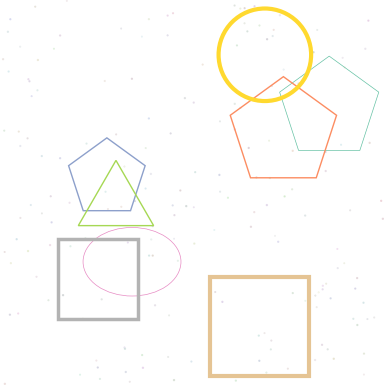[{"shape": "pentagon", "thickness": 0.5, "radius": 0.68, "center": [0.855, 0.719]}, {"shape": "pentagon", "thickness": 1, "radius": 0.73, "center": [0.736, 0.656]}, {"shape": "pentagon", "thickness": 1, "radius": 0.52, "center": [0.278, 0.537]}, {"shape": "oval", "thickness": 0.5, "radius": 0.64, "center": [0.343, 0.32]}, {"shape": "triangle", "thickness": 1, "radius": 0.56, "center": [0.301, 0.47]}, {"shape": "circle", "thickness": 3, "radius": 0.6, "center": [0.688, 0.858]}, {"shape": "square", "thickness": 3, "radius": 0.65, "center": [0.674, 0.152]}, {"shape": "square", "thickness": 2.5, "radius": 0.52, "center": [0.255, 0.275]}]